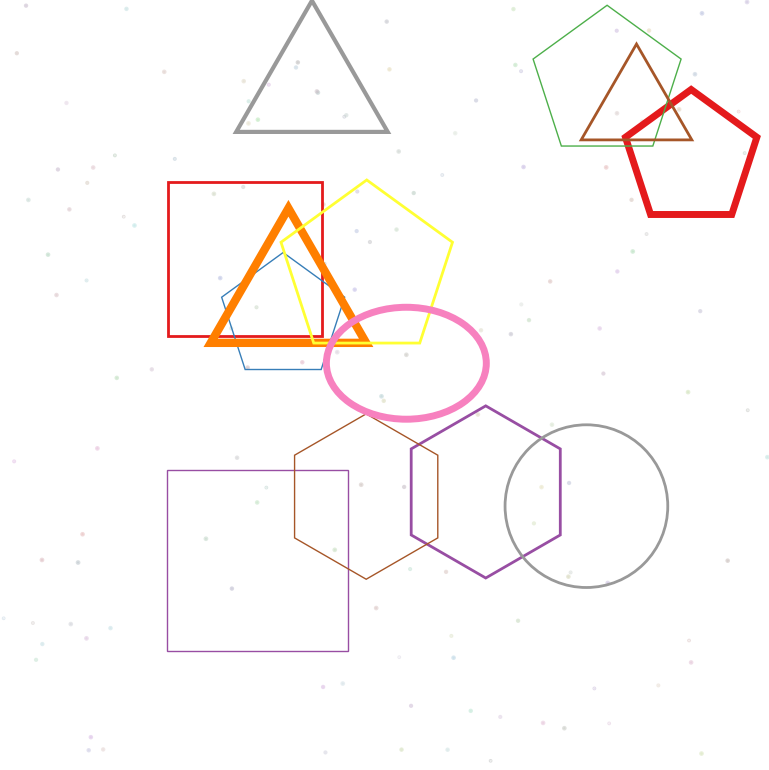[{"shape": "pentagon", "thickness": 2.5, "radius": 0.45, "center": [0.898, 0.794]}, {"shape": "square", "thickness": 1, "radius": 0.5, "center": [0.318, 0.664]}, {"shape": "pentagon", "thickness": 0.5, "radius": 0.42, "center": [0.368, 0.588]}, {"shape": "pentagon", "thickness": 0.5, "radius": 0.51, "center": [0.788, 0.892]}, {"shape": "square", "thickness": 0.5, "radius": 0.59, "center": [0.334, 0.272]}, {"shape": "hexagon", "thickness": 1, "radius": 0.56, "center": [0.631, 0.361]}, {"shape": "triangle", "thickness": 3, "radius": 0.58, "center": [0.375, 0.613]}, {"shape": "pentagon", "thickness": 1, "radius": 0.59, "center": [0.476, 0.649]}, {"shape": "triangle", "thickness": 1, "radius": 0.41, "center": [0.827, 0.86]}, {"shape": "hexagon", "thickness": 0.5, "radius": 0.54, "center": [0.476, 0.355]}, {"shape": "oval", "thickness": 2.5, "radius": 0.52, "center": [0.528, 0.528]}, {"shape": "triangle", "thickness": 1.5, "radius": 0.57, "center": [0.405, 0.886]}, {"shape": "circle", "thickness": 1, "radius": 0.53, "center": [0.762, 0.343]}]